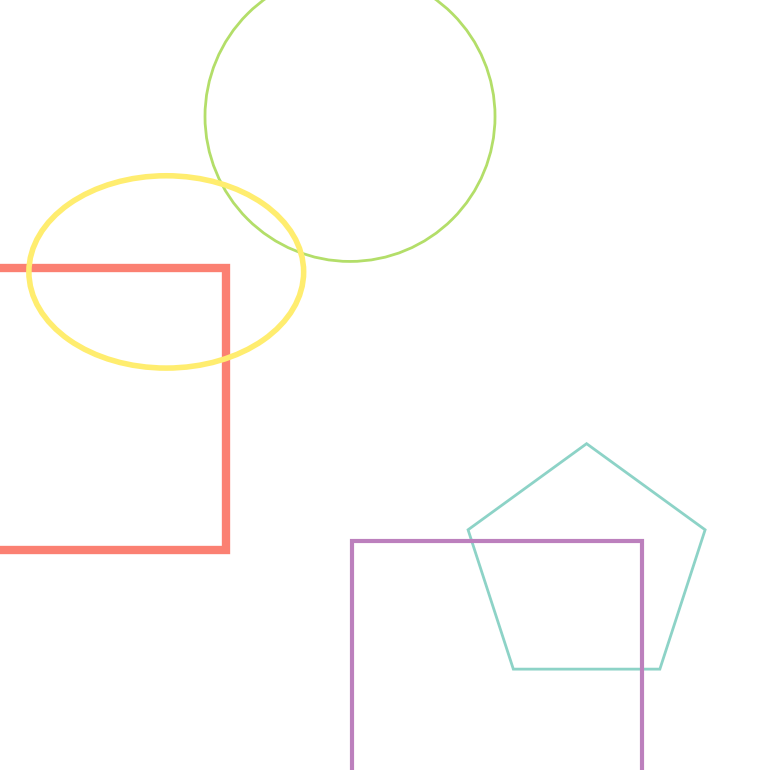[{"shape": "pentagon", "thickness": 1, "radius": 0.81, "center": [0.762, 0.262]}, {"shape": "square", "thickness": 3, "radius": 0.92, "center": [0.11, 0.469]}, {"shape": "circle", "thickness": 1, "radius": 0.94, "center": [0.455, 0.849]}, {"shape": "square", "thickness": 1.5, "radius": 0.94, "center": [0.645, 0.109]}, {"shape": "oval", "thickness": 2, "radius": 0.89, "center": [0.216, 0.647]}]